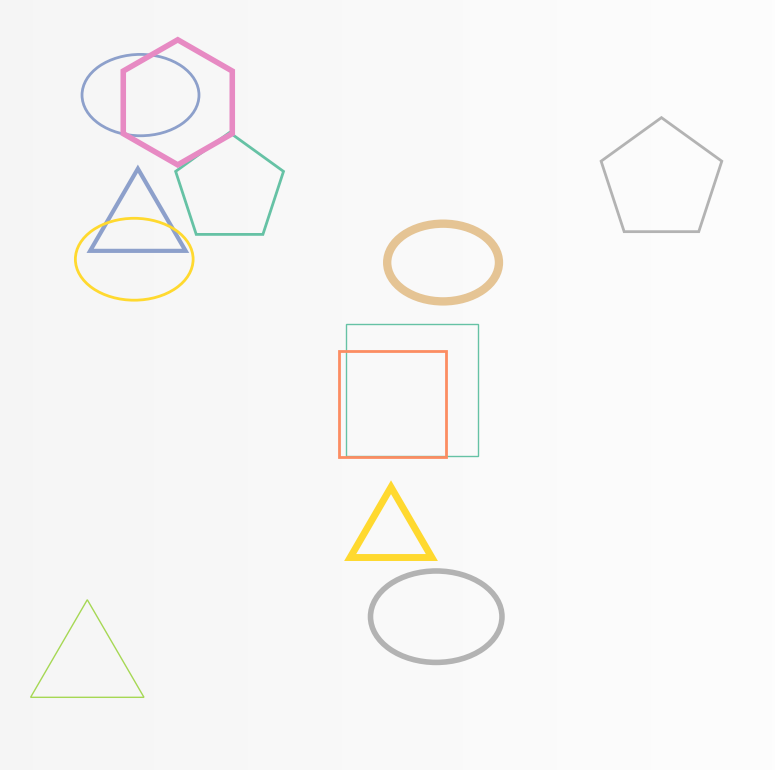[{"shape": "square", "thickness": 0.5, "radius": 0.43, "center": [0.532, 0.494]}, {"shape": "pentagon", "thickness": 1, "radius": 0.37, "center": [0.296, 0.755]}, {"shape": "square", "thickness": 1, "radius": 0.34, "center": [0.506, 0.475]}, {"shape": "triangle", "thickness": 1.5, "radius": 0.36, "center": [0.178, 0.71]}, {"shape": "oval", "thickness": 1, "radius": 0.38, "center": [0.181, 0.877]}, {"shape": "hexagon", "thickness": 2, "radius": 0.41, "center": [0.229, 0.867]}, {"shape": "triangle", "thickness": 0.5, "radius": 0.42, "center": [0.113, 0.137]}, {"shape": "triangle", "thickness": 2.5, "radius": 0.3, "center": [0.505, 0.306]}, {"shape": "oval", "thickness": 1, "radius": 0.38, "center": [0.173, 0.663]}, {"shape": "oval", "thickness": 3, "radius": 0.36, "center": [0.572, 0.659]}, {"shape": "pentagon", "thickness": 1, "radius": 0.41, "center": [0.853, 0.765]}, {"shape": "oval", "thickness": 2, "radius": 0.42, "center": [0.563, 0.199]}]